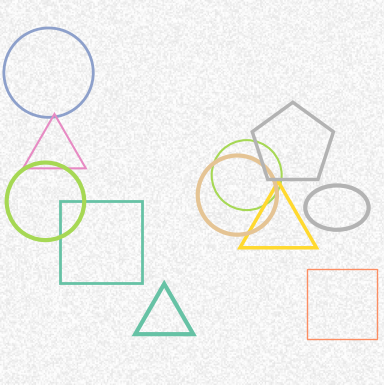[{"shape": "triangle", "thickness": 3, "radius": 0.44, "center": [0.427, 0.176]}, {"shape": "square", "thickness": 2, "radius": 0.53, "center": [0.262, 0.372]}, {"shape": "square", "thickness": 1, "radius": 0.45, "center": [0.888, 0.209]}, {"shape": "circle", "thickness": 2, "radius": 0.58, "center": [0.126, 0.811]}, {"shape": "triangle", "thickness": 1.5, "radius": 0.47, "center": [0.141, 0.61]}, {"shape": "circle", "thickness": 1.5, "radius": 0.45, "center": [0.641, 0.545]}, {"shape": "circle", "thickness": 3, "radius": 0.5, "center": [0.118, 0.477]}, {"shape": "triangle", "thickness": 2.5, "radius": 0.57, "center": [0.723, 0.414]}, {"shape": "circle", "thickness": 3, "radius": 0.51, "center": [0.616, 0.493]}, {"shape": "oval", "thickness": 3, "radius": 0.41, "center": [0.875, 0.461]}, {"shape": "pentagon", "thickness": 2.5, "radius": 0.55, "center": [0.761, 0.623]}]